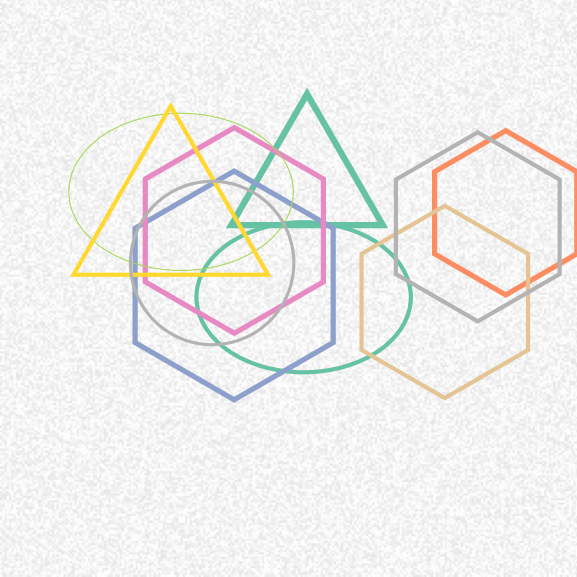[{"shape": "triangle", "thickness": 3, "radius": 0.76, "center": [0.532, 0.685]}, {"shape": "oval", "thickness": 2, "radius": 0.93, "center": [0.526, 0.484]}, {"shape": "hexagon", "thickness": 2.5, "radius": 0.71, "center": [0.876, 0.631]}, {"shape": "hexagon", "thickness": 2.5, "radius": 0.99, "center": [0.405, 0.505]}, {"shape": "hexagon", "thickness": 2.5, "radius": 0.89, "center": [0.406, 0.6]}, {"shape": "oval", "thickness": 0.5, "radius": 0.97, "center": [0.314, 0.667]}, {"shape": "triangle", "thickness": 2, "radius": 0.97, "center": [0.296, 0.621]}, {"shape": "hexagon", "thickness": 2, "radius": 0.83, "center": [0.77, 0.476]}, {"shape": "circle", "thickness": 1.5, "radius": 0.71, "center": [0.367, 0.544]}, {"shape": "hexagon", "thickness": 2, "radius": 0.82, "center": [0.827, 0.606]}]